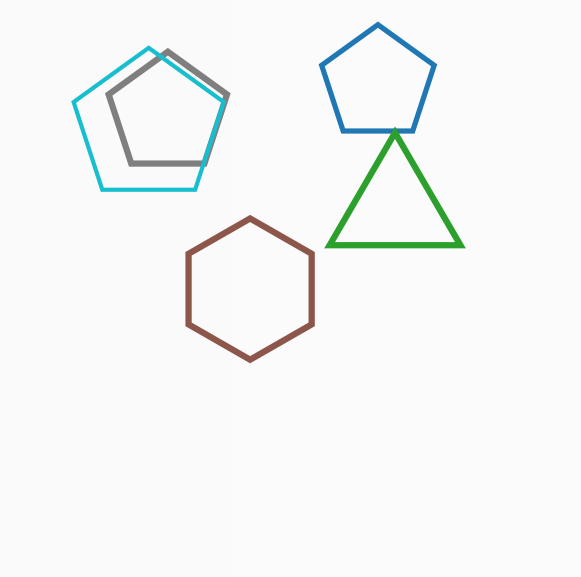[{"shape": "pentagon", "thickness": 2.5, "radius": 0.51, "center": [0.65, 0.855]}, {"shape": "triangle", "thickness": 3, "radius": 0.65, "center": [0.68, 0.639]}, {"shape": "hexagon", "thickness": 3, "radius": 0.61, "center": [0.43, 0.499]}, {"shape": "pentagon", "thickness": 3, "radius": 0.54, "center": [0.289, 0.803]}, {"shape": "pentagon", "thickness": 2, "radius": 0.68, "center": [0.256, 0.78]}]